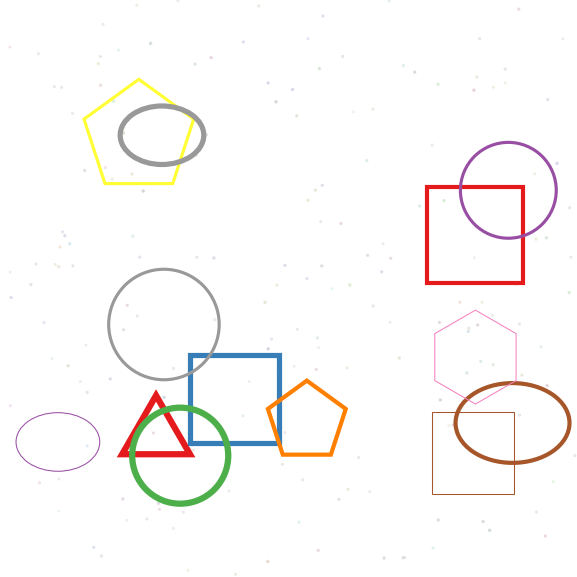[{"shape": "square", "thickness": 2, "radius": 0.41, "center": [0.823, 0.592]}, {"shape": "triangle", "thickness": 3, "radius": 0.34, "center": [0.27, 0.247]}, {"shape": "square", "thickness": 2.5, "radius": 0.38, "center": [0.406, 0.308]}, {"shape": "circle", "thickness": 3, "radius": 0.42, "center": [0.312, 0.21]}, {"shape": "oval", "thickness": 0.5, "radius": 0.36, "center": [0.1, 0.234]}, {"shape": "circle", "thickness": 1.5, "radius": 0.41, "center": [0.88, 0.67]}, {"shape": "pentagon", "thickness": 2, "radius": 0.35, "center": [0.531, 0.269]}, {"shape": "pentagon", "thickness": 1.5, "radius": 0.5, "center": [0.24, 0.762]}, {"shape": "oval", "thickness": 2, "radius": 0.49, "center": [0.887, 0.267]}, {"shape": "square", "thickness": 0.5, "radius": 0.35, "center": [0.82, 0.215]}, {"shape": "hexagon", "thickness": 0.5, "radius": 0.41, "center": [0.823, 0.381]}, {"shape": "circle", "thickness": 1.5, "radius": 0.48, "center": [0.284, 0.437]}, {"shape": "oval", "thickness": 2.5, "radius": 0.36, "center": [0.28, 0.765]}]